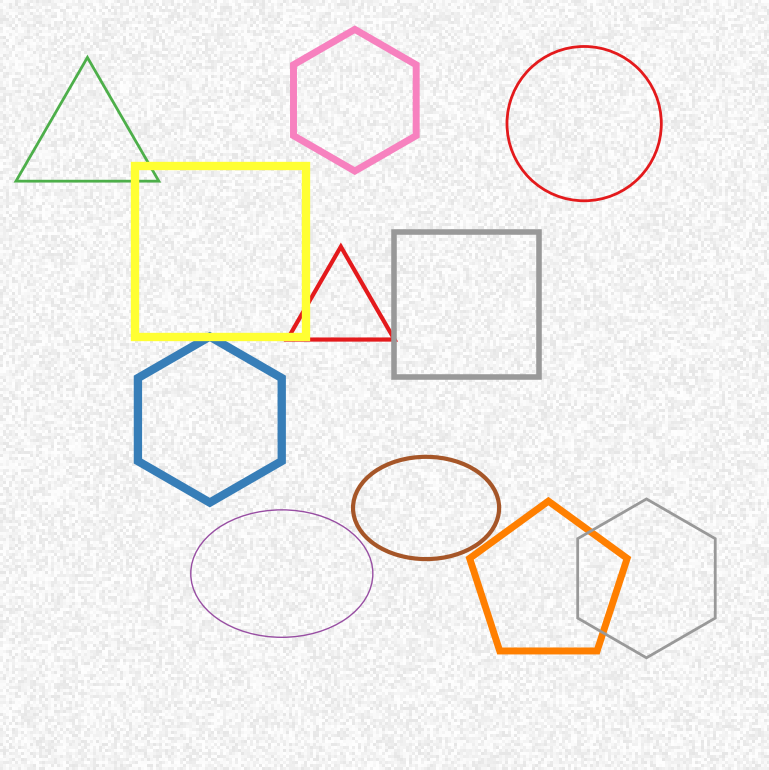[{"shape": "triangle", "thickness": 1.5, "radius": 0.4, "center": [0.443, 0.599]}, {"shape": "circle", "thickness": 1, "radius": 0.5, "center": [0.759, 0.839]}, {"shape": "hexagon", "thickness": 3, "radius": 0.54, "center": [0.272, 0.455]}, {"shape": "triangle", "thickness": 1, "radius": 0.54, "center": [0.114, 0.818]}, {"shape": "oval", "thickness": 0.5, "radius": 0.59, "center": [0.366, 0.255]}, {"shape": "pentagon", "thickness": 2.5, "radius": 0.54, "center": [0.712, 0.242]}, {"shape": "square", "thickness": 3, "radius": 0.55, "center": [0.286, 0.673]}, {"shape": "oval", "thickness": 1.5, "radius": 0.47, "center": [0.553, 0.34]}, {"shape": "hexagon", "thickness": 2.5, "radius": 0.46, "center": [0.461, 0.87]}, {"shape": "hexagon", "thickness": 1, "radius": 0.52, "center": [0.84, 0.249]}, {"shape": "square", "thickness": 2, "radius": 0.47, "center": [0.606, 0.605]}]